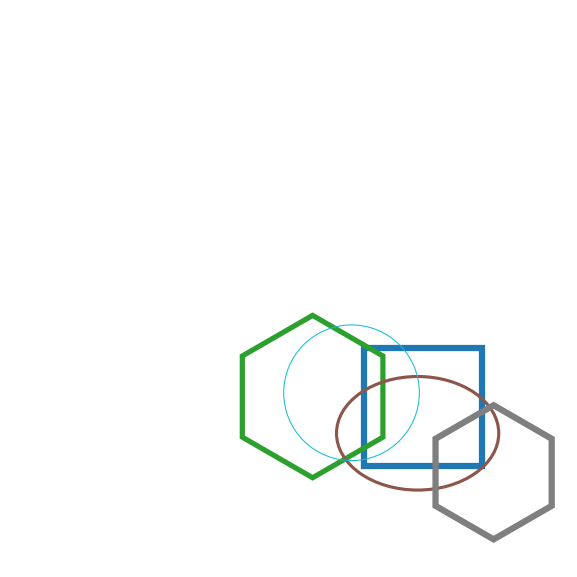[{"shape": "square", "thickness": 3, "radius": 0.51, "center": [0.732, 0.295]}, {"shape": "hexagon", "thickness": 2.5, "radius": 0.7, "center": [0.541, 0.312]}, {"shape": "oval", "thickness": 1.5, "radius": 0.7, "center": [0.723, 0.249]}, {"shape": "hexagon", "thickness": 3, "radius": 0.58, "center": [0.855, 0.181]}, {"shape": "circle", "thickness": 0.5, "radius": 0.59, "center": [0.609, 0.319]}]